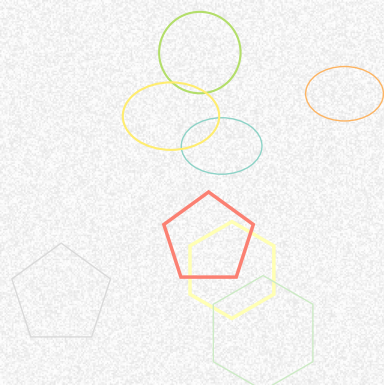[{"shape": "oval", "thickness": 1, "radius": 0.52, "center": [0.576, 0.621]}, {"shape": "hexagon", "thickness": 2.5, "radius": 0.63, "center": [0.602, 0.299]}, {"shape": "pentagon", "thickness": 2.5, "radius": 0.61, "center": [0.542, 0.379]}, {"shape": "oval", "thickness": 1, "radius": 0.51, "center": [0.895, 0.757]}, {"shape": "circle", "thickness": 1.5, "radius": 0.53, "center": [0.519, 0.863]}, {"shape": "pentagon", "thickness": 1, "radius": 0.67, "center": [0.159, 0.234]}, {"shape": "hexagon", "thickness": 1, "radius": 0.75, "center": [0.683, 0.135]}, {"shape": "oval", "thickness": 1.5, "radius": 0.63, "center": [0.444, 0.698]}]